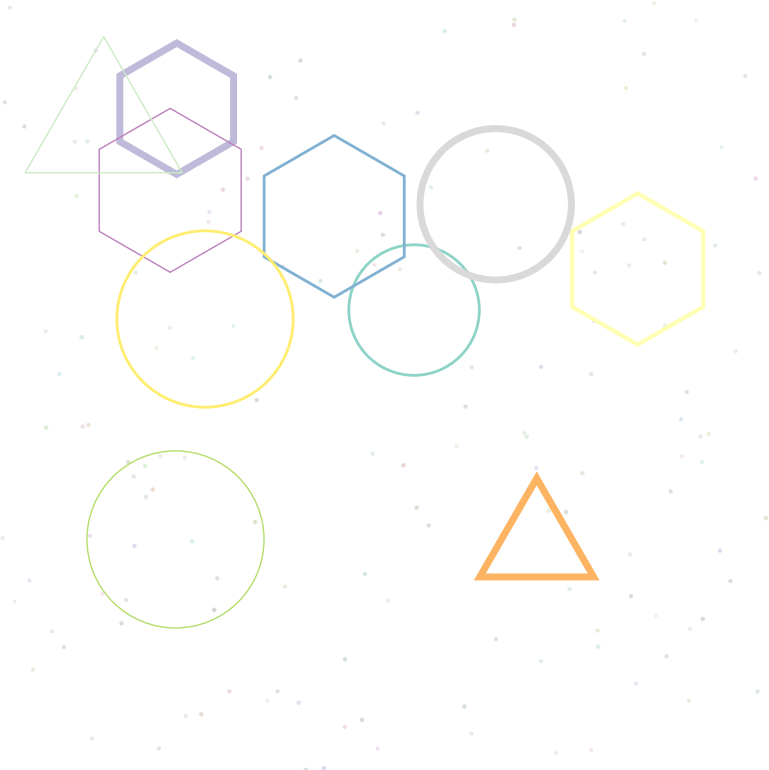[{"shape": "circle", "thickness": 1, "radius": 0.42, "center": [0.538, 0.597]}, {"shape": "hexagon", "thickness": 1.5, "radius": 0.49, "center": [0.828, 0.651]}, {"shape": "hexagon", "thickness": 2.5, "radius": 0.43, "center": [0.23, 0.859]}, {"shape": "hexagon", "thickness": 1, "radius": 0.53, "center": [0.434, 0.719]}, {"shape": "triangle", "thickness": 2.5, "radius": 0.43, "center": [0.697, 0.293]}, {"shape": "circle", "thickness": 0.5, "radius": 0.57, "center": [0.228, 0.299]}, {"shape": "circle", "thickness": 2.5, "radius": 0.49, "center": [0.644, 0.735]}, {"shape": "hexagon", "thickness": 0.5, "radius": 0.53, "center": [0.221, 0.753]}, {"shape": "triangle", "thickness": 0.5, "radius": 0.59, "center": [0.135, 0.835]}, {"shape": "circle", "thickness": 1, "radius": 0.57, "center": [0.266, 0.586]}]